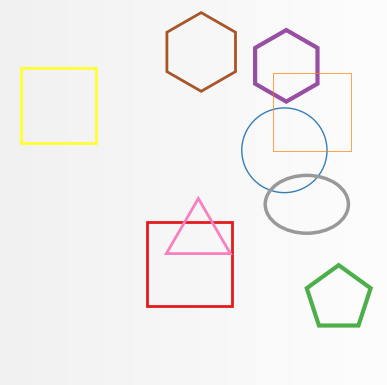[{"shape": "square", "thickness": 2, "radius": 0.55, "center": [0.488, 0.315]}, {"shape": "circle", "thickness": 1, "radius": 0.55, "center": [0.734, 0.61]}, {"shape": "pentagon", "thickness": 3, "radius": 0.43, "center": [0.874, 0.225]}, {"shape": "hexagon", "thickness": 3, "radius": 0.46, "center": [0.739, 0.829]}, {"shape": "square", "thickness": 0.5, "radius": 0.5, "center": [0.806, 0.709]}, {"shape": "square", "thickness": 2, "radius": 0.49, "center": [0.152, 0.725]}, {"shape": "hexagon", "thickness": 2, "radius": 0.51, "center": [0.519, 0.865]}, {"shape": "triangle", "thickness": 2, "radius": 0.48, "center": [0.512, 0.389]}, {"shape": "oval", "thickness": 2.5, "radius": 0.54, "center": [0.792, 0.469]}]